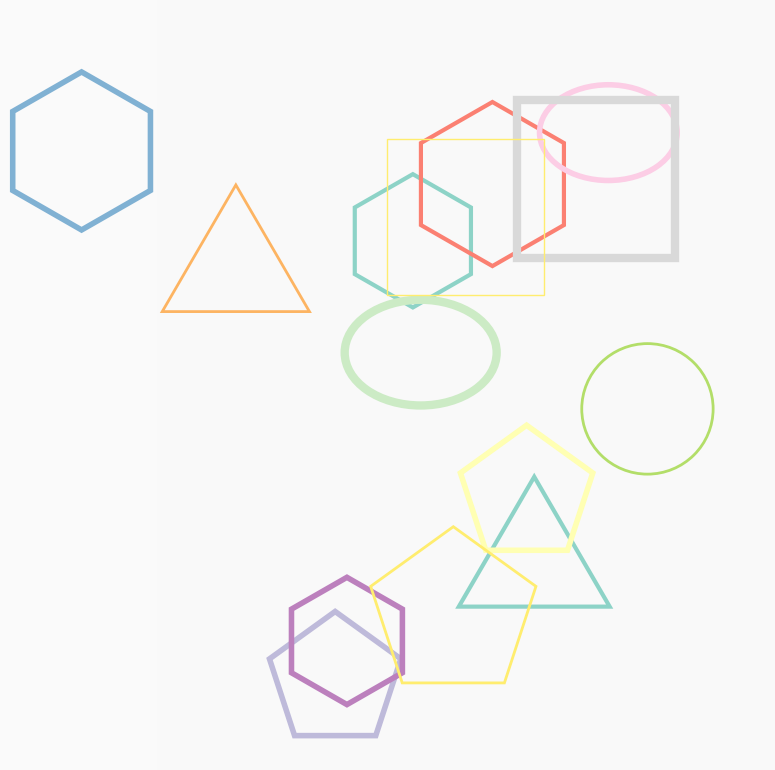[{"shape": "hexagon", "thickness": 1.5, "radius": 0.43, "center": [0.533, 0.687]}, {"shape": "triangle", "thickness": 1.5, "radius": 0.56, "center": [0.689, 0.268]}, {"shape": "pentagon", "thickness": 2, "radius": 0.45, "center": [0.679, 0.358]}, {"shape": "pentagon", "thickness": 2, "radius": 0.45, "center": [0.432, 0.117]}, {"shape": "hexagon", "thickness": 1.5, "radius": 0.53, "center": [0.635, 0.761]}, {"shape": "hexagon", "thickness": 2, "radius": 0.51, "center": [0.105, 0.804]}, {"shape": "triangle", "thickness": 1, "radius": 0.55, "center": [0.304, 0.65]}, {"shape": "circle", "thickness": 1, "radius": 0.42, "center": [0.835, 0.469]}, {"shape": "oval", "thickness": 2, "radius": 0.44, "center": [0.785, 0.828]}, {"shape": "square", "thickness": 3, "radius": 0.51, "center": [0.769, 0.768]}, {"shape": "hexagon", "thickness": 2, "radius": 0.41, "center": [0.448, 0.168]}, {"shape": "oval", "thickness": 3, "radius": 0.49, "center": [0.543, 0.542]}, {"shape": "square", "thickness": 0.5, "radius": 0.51, "center": [0.601, 0.718]}, {"shape": "pentagon", "thickness": 1, "radius": 0.56, "center": [0.585, 0.204]}]